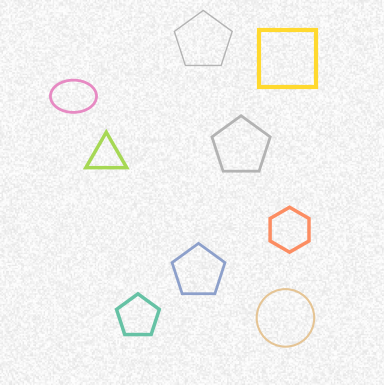[{"shape": "pentagon", "thickness": 2.5, "radius": 0.29, "center": [0.358, 0.178]}, {"shape": "hexagon", "thickness": 2.5, "radius": 0.29, "center": [0.752, 0.403]}, {"shape": "pentagon", "thickness": 2, "radius": 0.36, "center": [0.516, 0.296]}, {"shape": "oval", "thickness": 2, "radius": 0.3, "center": [0.191, 0.75]}, {"shape": "triangle", "thickness": 2.5, "radius": 0.31, "center": [0.276, 0.595]}, {"shape": "square", "thickness": 3, "radius": 0.37, "center": [0.746, 0.848]}, {"shape": "circle", "thickness": 1.5, "radius": 0.37, "center": [0.741, 0.174]}, {"shape": "pentagon", "thickness": 1, "radius": 0.4, "center": [0.528, 0.894]}, {"shape": "pentagon", "thickness": 2, "radius": 0.4, "center": [0.626, 0.62]}]